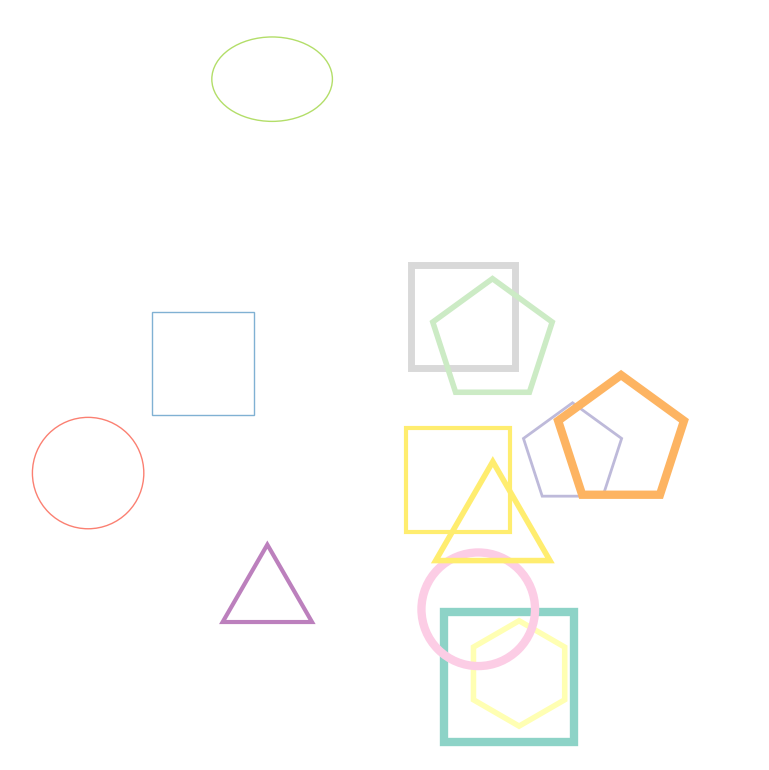[{"shape": "square", "thickness": 3, "radius": 0.42, "center": [0.661, 0.121]}, {"shape": "hexagon", "thickness": 2, "radius": 0.34, "center": [0.674, 0.125]}, {"shape": "pentagon", "thickness": 1, "radius": 0.34, "center": [0.744, 0.41]}, {"shape": "circle", "thickness": 0.5, "radius": 0.36, "center": [0.114, 0.386]}, {"shape": "square", "thickness": 0.5, "radius": 0.33, "center": [0.264, 0.528]}, {"shape": "pentagon", "thickness": 3, "radius": 0.43, "center": [0.807, 0.427]}, {"shape": "oval", "thickness": 0.5, "radius": 0.39, "center": [0.353, 0.897]}, {"shape": "circle", "thickness": 3, "radius": 0.37, "center": [0.621, 0.209]}, {"shape": "square", "thickness": 2.5, "radius": 0.33, "center": [0.601, 0.589]}, {"shape": "triangle", "thickness": 1.5, "radius": 0.34, "center": [0.347, 0.226]}, {"shape": "pentagon", "thickness": 2, "radius": 0.41, "center": [0.64, 0.557]}, {"shape": "triangle", "thickness": 2, "radius": 0.43, "center": [0.64, 0.315]}, {"shape": "square", "thickness": 1.5, "radius": 0.34, "center": [0.595, 0.376]}]